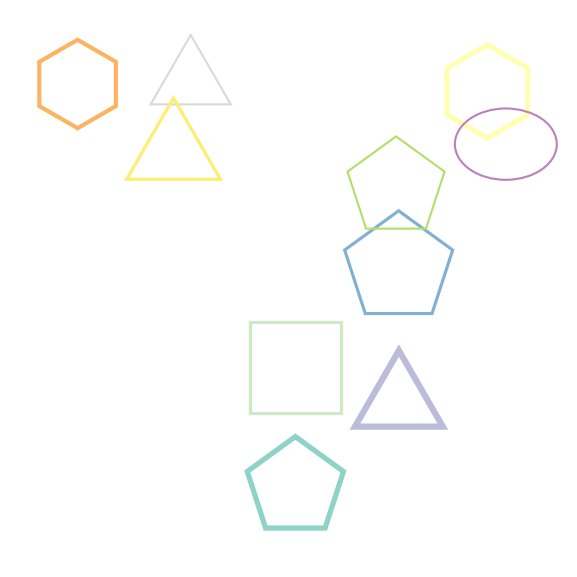[{"shape": "pentagon", "thickness": 2.5, "radius": 0.44, "center": [0.511, 0.156]}, {"shape": "hexagon", "thickness": 2.5, "radius": 0.4, "center": [0.844, 0.841]}, {"shape": "triangle", "thickness": 3, "radius": 0.44, "center": [0.691, 0.304]}, {"shape": "pentagon", "thickness": 1.5, "radius": 0.49, "center": [0.69, 0.536]}, {"shape": "hexagon", "thickness": 2, "radius": 0.38, "center": [0.134, 0.854]}, {"shape": "pentagon", "thickness": 1, "radius": 0.44, "center": [0.686, 0.675]}, {"shape": "triangle", "thickness": 1, "radius": 0.4, "center": [0.33, 0.858]}, {"shape": "oval", "thickness": 1, "radius": 0.44, "center": [0.876, 0.75]}, {"shape": "square", "thickness": 1.5, "radius": 0.39, "center": [0.512, 0.363]}, {"shape": "triangle", "thickness": 1.5, "radius": 0.47, "center": [0.3, 0.736]}]